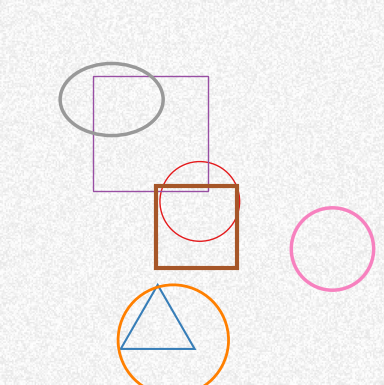[{"shape": "circle", "thickness": 1, "radius": 0.52, "center": [0.519, 0.477]}, {"shape": "triangle", "thickness": 1.5, "radius": 0.55, "center": [0.41, 0.149]}, {"shape": "square", "thickness": 1, "radius": 0.75, "center": [0.391, 0.654]}, {"shape": "circle", "thickness": 2, "radius": 0.72, "center": [0.45, 0.117]}, {"shape": "square", "thickness": 3, "radius": 0.53, "center": [0.511, 0.41]}, {"shape": "circle", "thickness": 2.5, "radius": 0.53, "center": [0.864, 0.353]}, {"shape": "oval", "thickness": 2.5, "radius": 0.67, "center": [0.29, 0.741]}]